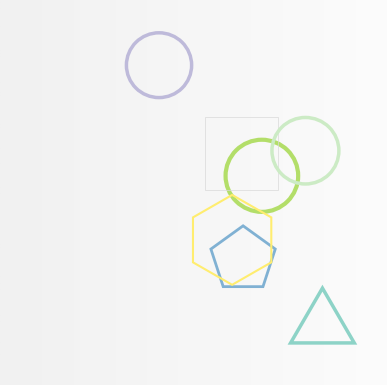[{"shape": "triangle", "thickness": 2.5, "radius": 0.47, "center": [0.832, 0.157]}, {"shape": "circle", "thickness": 2.5, "radius": 0.42, "center": [0.41, 0.831]}, {"shape": "pentagon", "thickness": 2, "radius": 0.44, "center": [0.627, 0.326]}, {"shape": "circle", "thickness": 3, "radius": 0.47, "center": [0.676, 0.543]}, {"shape": "square", "thickness": 0.5, "radius": 0.47, "center": [0.624, 0.601]}, {"shape": "circle", "thickness": 2.5, "radius": 0.43, "center": [0.788, 0.609]}, {"shape": "hexagon", "thickness": 1.5, "radius": 0.58, "center": [0.599, 0.377]}]